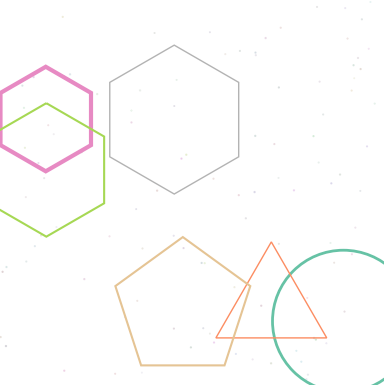[{"shape": "circle", "thickness": 2, "radius": 0.92, "center": [0.892, 0.166]}, {"shape": "triangle", "thickness": 1, "radius": 0.83, "center": [0.705, 0.205]}, {"shape": "hexagon", "thickness": 3, "radius": 0.68, "center": [0.119, 0.691]}, {"shape": "hexagon", "thickness": 1.5, "radius": 0.87, "center": [0.12, 0.559]}, {"shape": "pentagon", "thickness": 1.5, "radius": 0.92, "center": [0.475, 0.2]}, {"shape": "hexagon", "thickness": 1, "radius": 0.97, "center": [0.453, 0.689]}]